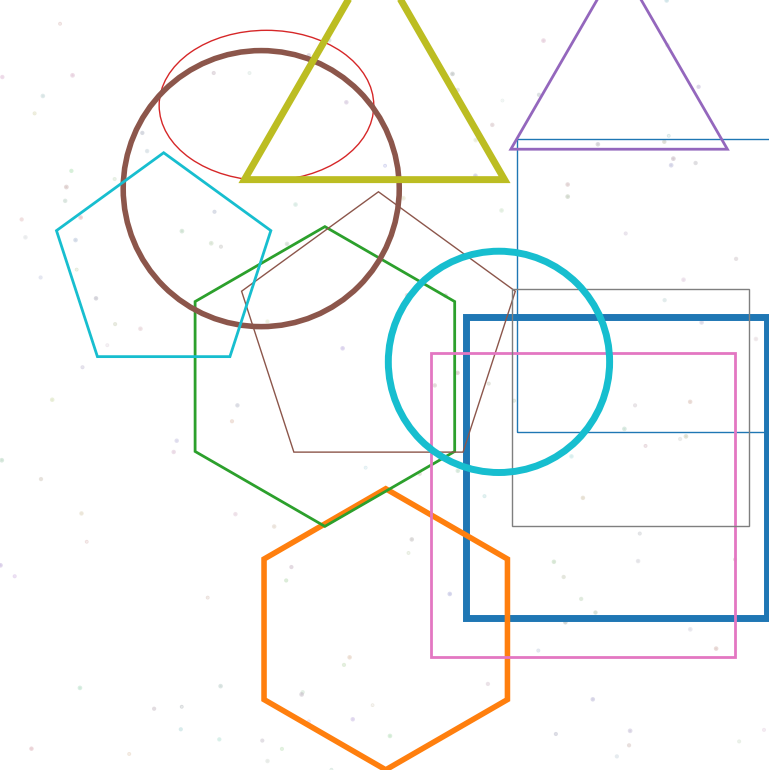[{"shape": "square", "thickness": 2.5, "radius": 0.98, "center": [0.8, 0.393]}, {"shape": "square", "thickness": 0.5, "radius": 0.95, "center": [0.862, 0.629]}, {"shape": "hexagon", "thickness": 2, "radius": 0.91, "center": [0.501, 0.183]}, {"shape": "hexagon", "thickness": 1, "radius": 0.97, "center": [0.422, 0.511]}, {"shape": "oval", "thickness": 0.5, "radius": 0.7, "center": [0.346, 0.863]}, {"shape": "triangle", "thickness": 1, "radius": 0.81, "center": [0.804, 0.887]}, {"shape": "pentagon", "thickness": 0.5, "radius": 0.93, "center": [0.491, 0.564]}, {"shape": "circle", "thickness": 2, "radius": 0.9, "center": [0.339, 0.755]}, {"shape": "square", "thickness": 1, "radius": 0.99, "center": [0.757, 0.344]}, {"shape": "square", "thickness": 0.5, "radius": 0.77, "center": [0.819, 0.471]}, {"shape": "triangle", "thickness": 2.5, "radius": 0.98, "center": [0.486, 0.864]}, {"shape": "circle", "thickness": 2.5, "radius": 0.72, "center": [0.648, 0.53]}, {"shape": "pentagon", "thickness": 1, "radius": 0.73, "center": [0.213, 0.655]}]